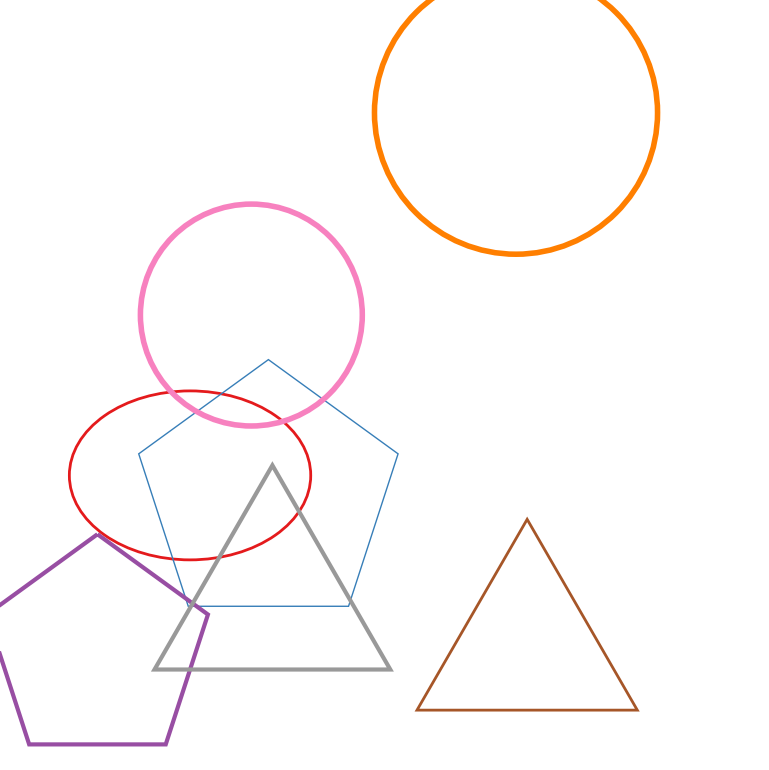[{"shape": "oval", "thickness": 1, "radius": 0.78, "center": [0.247, 0.383]}, {"shape": "pentagon", "thickness": 0.5, "radius": 0.89, "center": [0.349, 0.356]}, {"shape": "pentagon", "thickness": 1.5, "radius": 0.75, "center": [0.127, 0.155]}, {"shape": "circle", "thickness": 2, "radius": 0.92, "center": [0.67, 0.854]}, {"shape": "triangle", "thickness": 1, "radius": 0.83, "center": [0.685, 0.16]}, {"shape": "circle", "thickness": 2, "radius": 0.72, "center": [0.326, 0.591]}, {"shape": "triangle", "thickness": 1.5, "radius": 0.88, "center": [0.354, 0.219]}]